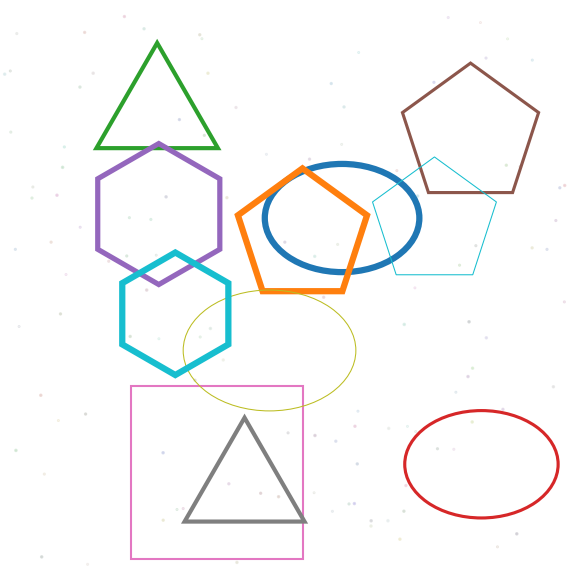[{"shape": "oval", "thickness": 3, "radius": 0.67, "center": [0.592, 0.622]}, {"shape": "pentagon", "thickness": 3, "radius": 0.59, "center": [0.524, 0.59]}, {"shape": "triangle", "thickness": 2, "radius": 0.61, "center": [0.272, 0.803]}, {"shape": "oval", "thickness": 1.5, "radius": 0.66, "center": [0.834, 0.195]}, {"shape": "hexagon", "thickness": 2.5, "radius": 0.61, "center": [0.275, 0.628]}, {"shape": "pentagon", "thickness": 1.5, "radius": 0.62, "center": [0.815, 0.766]}, {"shape": "square", "thickness": 1, "radius": 0.75, "center": [0.375, 0.181]}, {"shape": "triangle", "thickness": 2, "radius": 0.6, "center": [0.423, 0.156]}, {"shape": "oval", "thickness": 0.5, "radius": 0.75, "center": [0.467, 0.392]}, {"shape": "pentagon", "thickness": 0.5, "radius": 0.56, "center": [0.752, 0.615]}, {"shape": "hexagon", "thickness": 3, "radius": 0.53, "center": [0.304, 0.456]}]